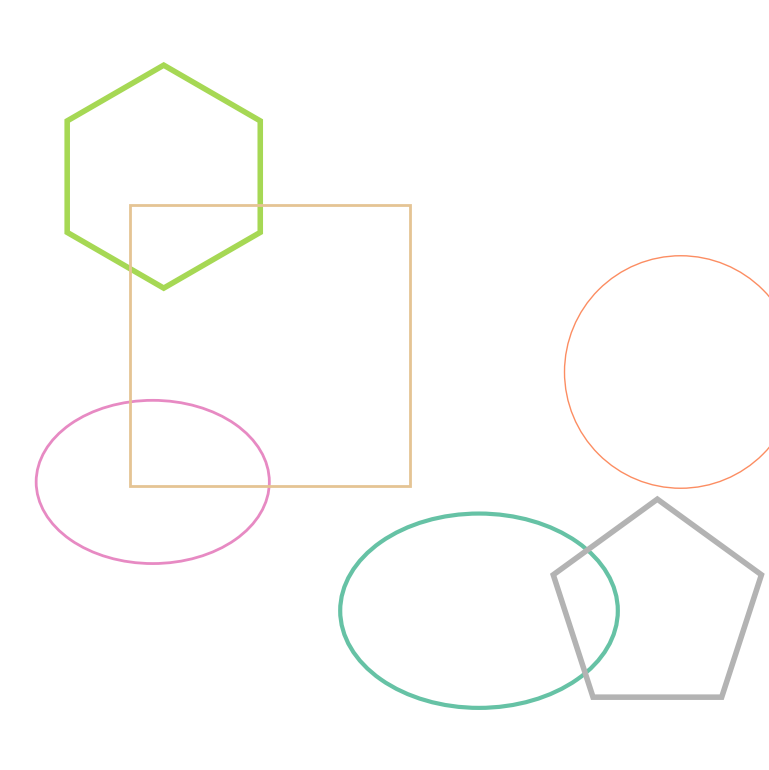[{"shape": "oval", "thickness": 1.5, "radius": 0.9, "center": [0.622, 0.207]}, {"shape": "circle", "thickness": 0.5, "radius": 0.75, "center": [0.884, 0.517]}, {"shape": "oval", "thickness": 1, "radius": 0.76, "center": [0.198, 0.374]}, {"shape": "hexagon", "thickness": 2, "radius": 0.72, "center": [0.213, 0.771]}, {"shape": "square", "thickness": 1, "radius": 0.91, "center": [0.351, 0.551]}, {"shape": "pentagon", "thickness": 2, "radius": 0.71, "center": [0.854, 0.21]}]